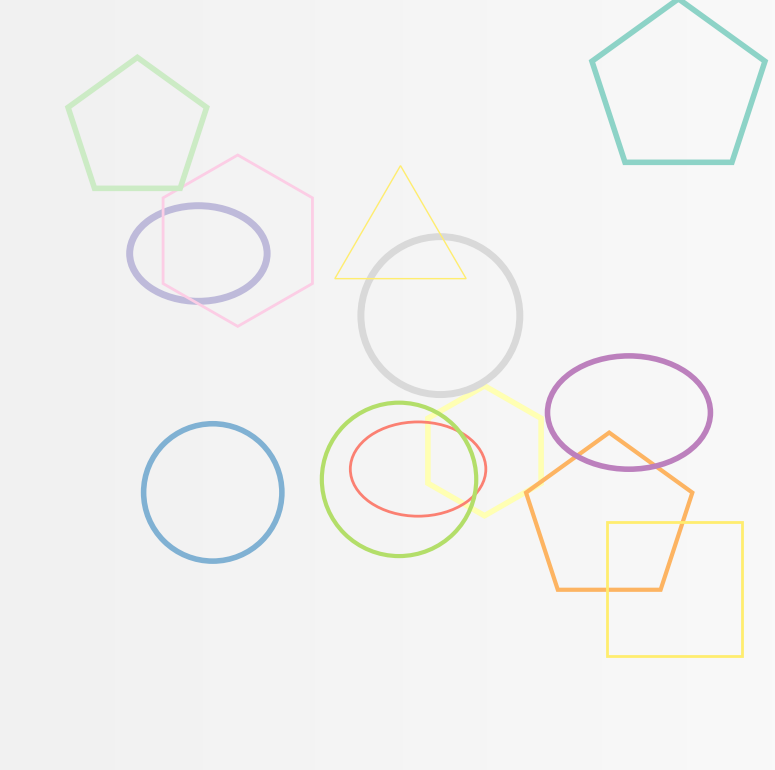[{"shape": "pentagon", "thickness": 2, "radius": 0.59, "center": [0.875, 0.884]}, {"shape": "hexagon", "thickness": 2, "radius": 0.42, "center": [0.625, 0.415]}, {"shape": "oval", "thickness": 2.5, "radius": 0.44, "center": [0.256, 0.671]}, {"shape": "oval", "thickness": 1, "radius": 0.44, "center": [0.539, 0.391]}, {"shape": "circle", "thickness": 2, "radius": 0.45, "center": [0.275, 0.36]}, {"shape": "pentagon", "thickness": 1.5, "radius": 0.56, "center": [0.786, 0.325]}, {"shape": "circle", "thickness": 1.5, "radius": 0.5, "center": [0.515, 0.377]}, {"shape": "hexagon", "thickness": 1, "radius": 0.56, "center": [0.307, 0.687]}, {"shape": "circle", "thickness": 2.5, "radius": 0.51, "center": [0.568, 0.59]}, {"shape": "oval", "thickness": 2, "radius": 0.53, "center": [0.812, 0.464]}, {"shape": "pentagon", "thickness": 2, "radius": 0.47, "center": [0.177, 0.831]}, {"shape": "square", "thickness": 1, "radius": 0.44, "center": [0.87, 0.235]}, {"shape": "triangle", "thickness": 0.5, "radius": 0.49, "center": [0.517, 0.687]}]